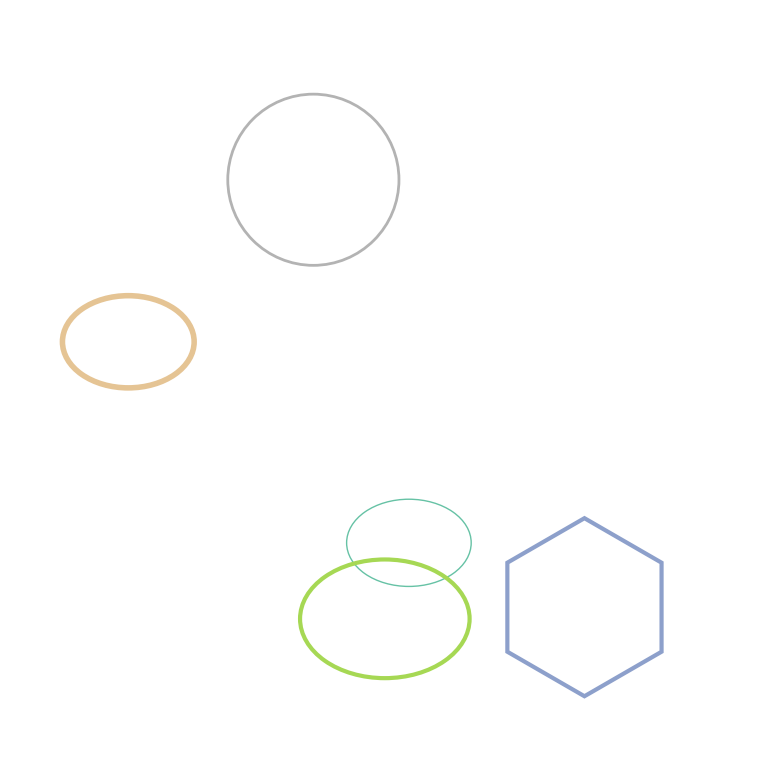[{"shape": "oval", "thickness": 0.5, "radius": 0.4, "center": [0.531, 0.295]}, {"shape": "hexagon", "thickness": 1.5, "radius": 0.58, "center": [0.759, 0.211]}, {"shape": "oval", "thickness": 1.5, "radius": 0.55, "center": [0.5, 0.196]}, {"shape": "oval", "thickness": 2, "radius": 0.43, "center": [0.167, 0.556]}, {"shape": "circle", "thickness": 1, "radius": 0.56, "center": [0.407, 0.767]}]